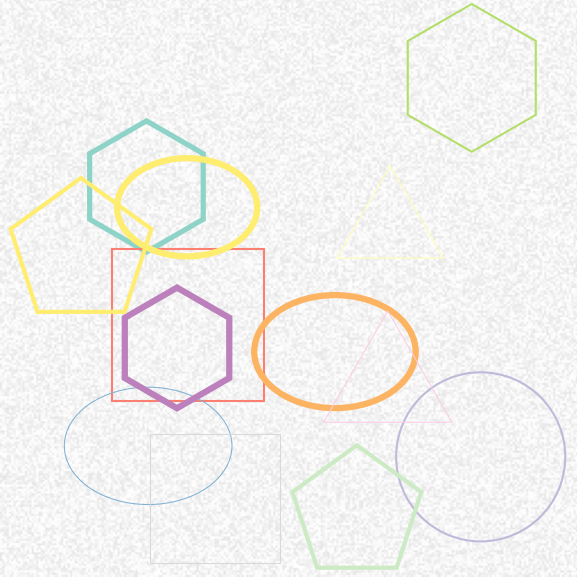[{"shape": "hexagon", "thickness": 2.5, "radius": 0.57, "center": [0.254, 0.676]}, {"shape": "triangle", "thickness": 0.5, "radius": 0.53, "center": [0.676, 0.606]}, {"shape": "circle", "thickness": 1, "radius": 0.73, "center": [0.832, 0.208]}, {"shape": "square", "thickness": 1, "radius": 0.66, "center": [0.326, 0.436]}, {"shape": "oval", "thickness": 0.5, "radius": 0.73, "center": [0.257, 0.227]}, {"shape": "oval", "thickness": 3, "radius": 0.7, "center": [0.58, 0.39]}, {"shape": "hexagon", "thickness": 1, "radius": 0.64, "center": [0.817, 0.864]}, {"shape": "triangle", "thickness": 0.5, "radius": 0.64, "center": [0.671, 0.332]}, {"shape": "square", "thickness": 0.5, "radius": 0.56, "center": [0.372, 0.136]}, {"shape": "hexagon", "thickness": 3, "radius": 0.52, "center": [0.307, 0.397]}, {"shape": "pentagon", "thickness": 2, "radius": 0.59, "center": [0.618, 0.111]}, {"shape": "pentagon", "thickness": 2, "radius": 0.64, "center": [0.14, 0.563]}, {"shape": "oval", "thickness": 3, "radius": 0.61, "center": [0.324, 0.64]}]